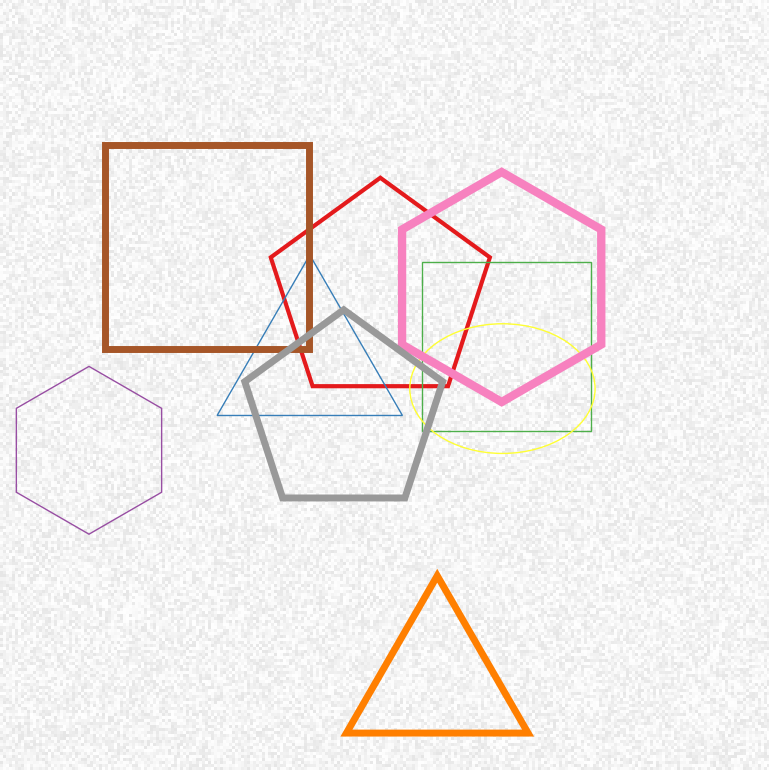[{"shape": "pentagon", "thickness": 1.5, "radius": 0.75, "center": [0.494, 0.62]}, {"shape": "triangle", "thickness": 0.5, "radius": 0.69, "center": [0.402, 0.53]}, {"shape": "square", "thickness": 0.5, "radius": 0.55, "center": [0.658, 0.55]}, {"shape": "hexagon", "thickness": 0.5, "radius": 0.54, "center": [0.116, 0.415]}, {"shape": "triangle", "thickness": 2.5, "radius": 0.68, "center": [0.568, 0.116]}, {"shape": "oval", "thickness": 0.5, "radius": 0.6, "center": [0.653, 0.495]}, {"shape": "square", "thickness": 2.5, "radius": 0.66, "center": [0.269, 0.679]}, {"shape": "hexagon", "thickness": 3, "radius": 0.75, "center": [0.652, 0.627]}, {"shape": "pentagon", "thickness": 2.5, "radius": 0.68, "center": [0.446, 0.463]}]